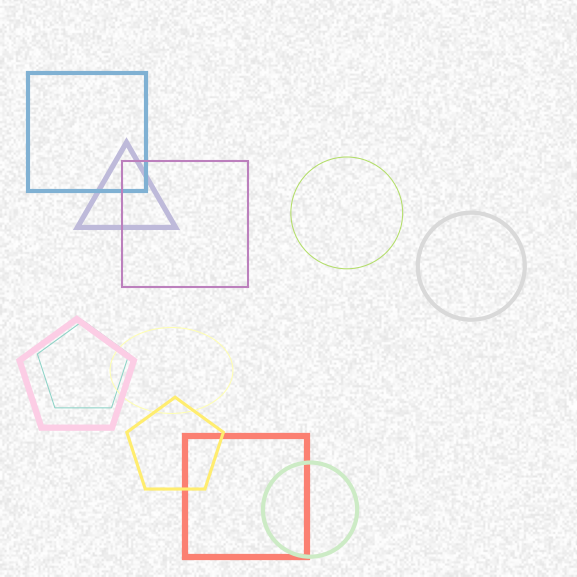[{"shape": "pentagon", "thickness": 0.5, "radius": 0.42, "center": [0.144, 0.36]}, {"shape": "oval", "thickness": 0.5, "radius": 0.53, "center": [0.297, 0.358]}, {"shape": "triangle", "thickness": 2.5, "radius": 0.49, "center": [0.219, 0.654]}, {"shape": "square", "thickness": 3, "radius": 0.53, "center": [0.425, 0.139]}, {"shape": "square", "thickness": 2, "radius": 0.51, "center": [0.151, 0.771]}, {"shape": "circle", "thickness": 0.5, "radius": 0.48, "center": [0.6, 0.63]}, {"shape": "pentagon", "thickness": 3, "radius": 0.52, "center": [0.133, 0.343]}, {"shape": "circle", "thickness": 2, "radius": 0.46, "center": [0.816, 0.538]}, {"shape": "square", "thickness": 1, "radius": 0.55, "center": [0.32, 0.611]}, {"shape": "circle", "thickness": 2, "radius": 0.41, "center": [0.537, 0.117]}, {"shape": "pentagon", "thickness": 1.5, "radius": 0.44, "center": [0.303, 0.223]}]